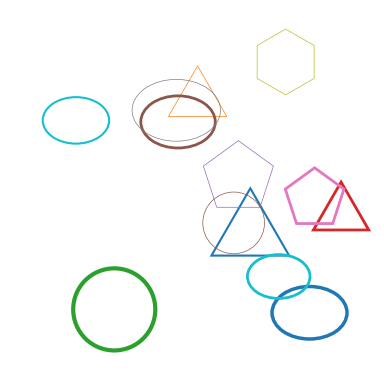[{"shape": "oval", "thickness": 2.5, "radius": 0.49, "center": [0.804, 0.188]}, {"shape": "triangle", "thickness": 1.5, "radius": 0.58, "center": [0.65, 0.394]}, {"shape": "triangle", "thickness": 0.5, "radius": 0.44, "center": [0.513, 0.741]}, {"shape": "circle", "thickness": 3, "radius": 0.53, "center": [0.297, 0.196]}, {"shape": "triangle", "thickness": 2, "radius": 0.42, "center": [0.886, 0.444]}, {"shape": "pentagon", "thickness": 0.5, "radius": 0.48, "center": [0.619, 0.539]}, {"shape": "circle", "thickness": 0.5, "radius": 0.4, "center": [0.607, 0.421]}, {"shape": "oval", "thickness": 2, "radius": 0.48, "center": [0.462, 0.683]}, {"shape": "pentagon", "thickness": 2, "radius": 0.4, "center": [0.817, 0.484]}, {"shape": "oval", "thickness": 0.5, "radius": 0.57, "center": [0.458, 0.714]}, {"shape": "hexagon", "thickness": 0.5, "radius": 0.43, "center": [0.742, 0.839]}, {"shape": "oval", "thickness": 1.5, "radius": 0.43, "center": [0.197, 0.687]}, {"shape": "oval", "thickness": 2, "radius": 0.41, "center": [0.724, 0.282]}]